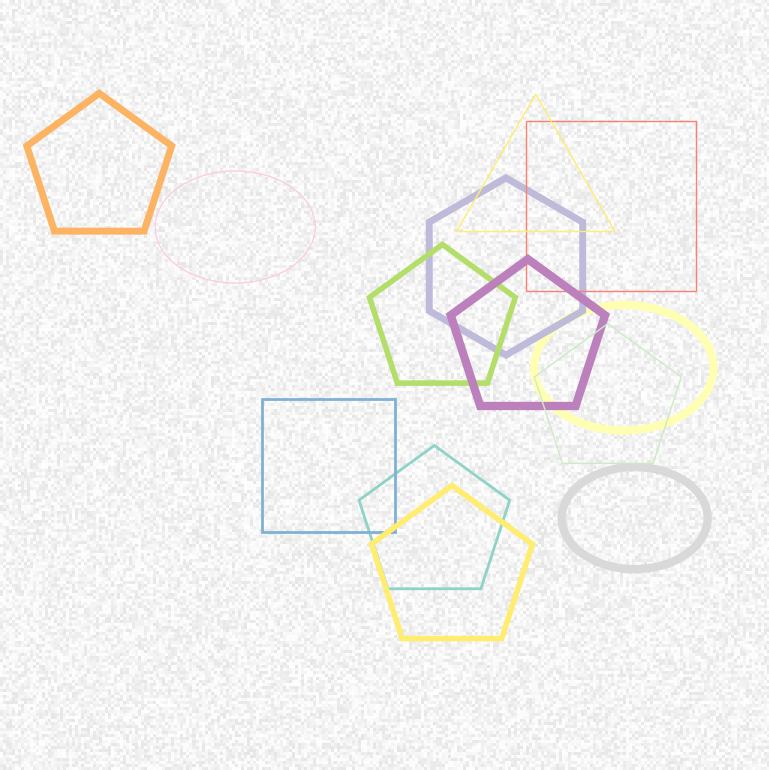[{"shape": "pentagon", "thickness": 1, "radius": 0.51, "center": [0.564, 0.319]}, {"shape": "oval", "thickness": 3, "radius": 0.58, "center": [0.81, 0.522]}, {"shape": "hexagon", "thickness": 2.5, "radius": 0.58, "center": [0.657, 0.654]}, {"shape": "square", "thickness": 0.5, "radius": 0.55, "center": [0.794, 0.733]}, {"shape": "square", "thickness": 1, "radius": 0.43, "center": [0.427, 0.395]}, {"shape": "pentagon", "thickness": 2.5, "radius": 0.49, "center": [0.129, 0.78]}, {"shape": "pentagon", "thickness": 2, "radius": 0.5, "center": [0.575, 0.583]}, {"shape": "oval", "thickness": 0.5, "radius": 0.52, "center": [0.305, 0.705]}, {"shape": "oval", "thickness": 3, "radius": 0.47, "center": [0.824, 0.327]}, {"shape": "pentagon", "thickness": 3, "radius": 0.53, "center": [0.686, 0.558]}, {"shape": "pentagon", "thickness": 0.5, "radius": 0.5, "center": [0.789, 0.479]}, {"shape": "triangle", "thickness": 0.5, "radius": 0.59, "center": [0.696, 0.759]}, {"shape": "pentagon", "thickness": 2, "radius": 0.55, "center": [0.587, 0.26]}]